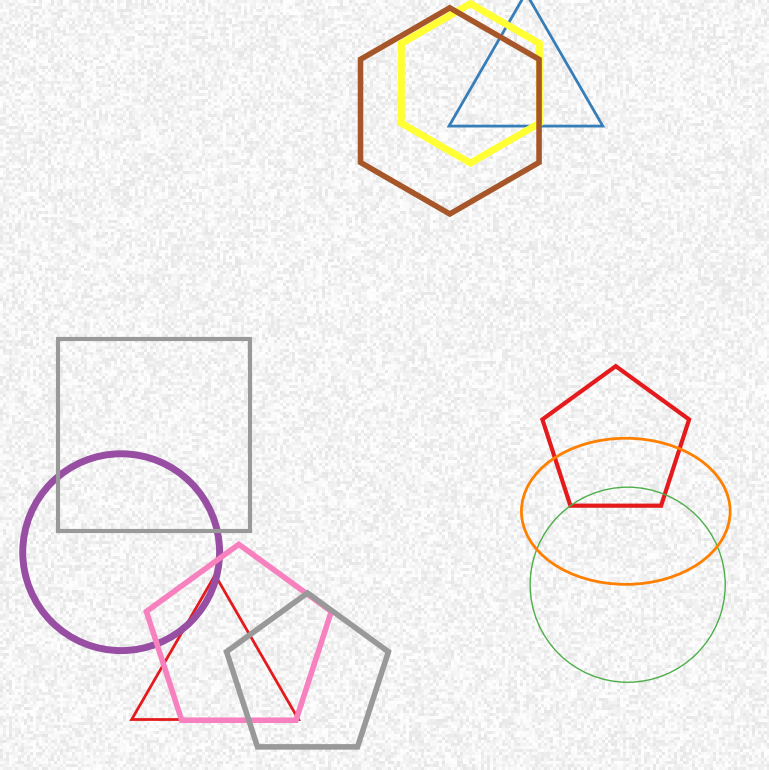[{"shape": "triangle", "thickness": 1, "radius": 0.63, "center": [0.279, 0.128]}, {"shape": "pentagon", "thickness": 1.5, "radius": 0.5, "center": [0.8, 0.424]}, {"shape": "triangle", "thickness": 1, "radius": 0.58, "center": [0.683, 0.894]}, {"shape": "circle", "thickness": 0.5, "radius": 0.63, "center": [0.815, 0.241]}, {"shape": "circle", "thickness": 2.5, "radius": 0.64, "center": [0.157, 0.283]}, {"shape": "oval", "thickness": 1, "radius": 0.68, "center": [0.813, 0.336]}, {"shape": "hexagon", "thickness": 2.5, "radius": 0.52, "center": [0.611, 0.892]}, {"shape": "hexagon", "thickness": 2, "radius": 0.67, "center": [0.584, 0.856]}, {"shape": "pentagon", "thickness": 2, "radius": 0.63, "center": [0.31, 0.167]}, {"shape": "square", "thickness": 1.5, "radius": 0.62, "center": [0.2, 0.435]}, {"shape": "pentagon", "thickness": 2, "radius": 0.55, "center": [0.399, 0.119]}]